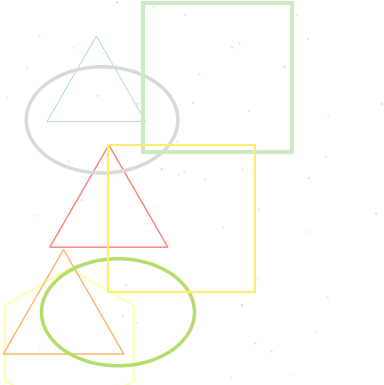[{"shape": "triangle", "thickness": 0.5, "radius": 0.74, "center": [0.25, 0.758]}, {"shape": "hexagon", "thickness": 1.5, "radius": 0.97, "center": [0.181, 0.109]}, {"shape": "triangle", "thickness": 1, "radius": 0.89, "center": [0.283, 0.446]}, {"shape": "triangle", "thickness": 1, "radius": 0.9, "center": [0.165, 0.171]}, {"shape": "oval", "thickness": 2.5, "radius": 0.99, "center": [0.306, 0.189]}, {"shape": "oval", "thickness": 2.5, "radius": 0.99, "center": [0.265, 0.689]}, {"shape": "square", "thickness": 3, "radius": 0.96, "center": [0.565, 0.799]}, {"shape": "square", "thickness": 1.5, "radius": 0.96, "center": [0.472, 0.432]}]